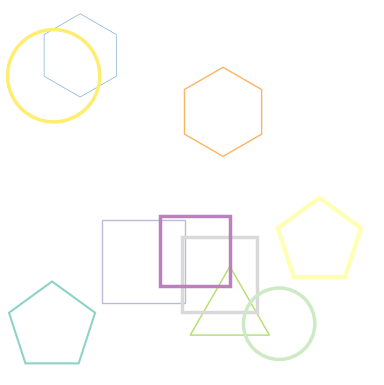[{"shape": "pentagon", "thickness": 1.5, "radius": 0.59, "center": [0.135, 0.151]}, {"shape": "pentagon", "thickness": 3, "radius": 0.57, "center": [0.829, 0.373]}, {"shape": "square", "thickness": 1, "radius": 0.54, "center": [0.372, 0.32]}, {"shape": "hexagon", "thickness": 0.5, "radius": 0.54, "center": [0.208, 0.856]}, {"shape": "hexagon", "thickness": 1, "radius": 0.58, "center": [0.579, 0.71]}, {"shape": "triangle", "thickness": 1, "radius": 0.59, "center": [0.597, 0.189]}, {"shape": "square", "thickness": 2.5, "radius": 0.49, "center": [0.571, 0.288]}, {"shape": "square", "thickness": 2.5, "radius": 0.45, "center": [0.507, 0.347]}, {"shape": "circle", "thickness": 2.5, "radius": 0.46, "center": [0.725, 0.159]}, {"shape": "circle", "thickness": 2.5, "radius": 0.6, "center": [0.139, 0.803]}]